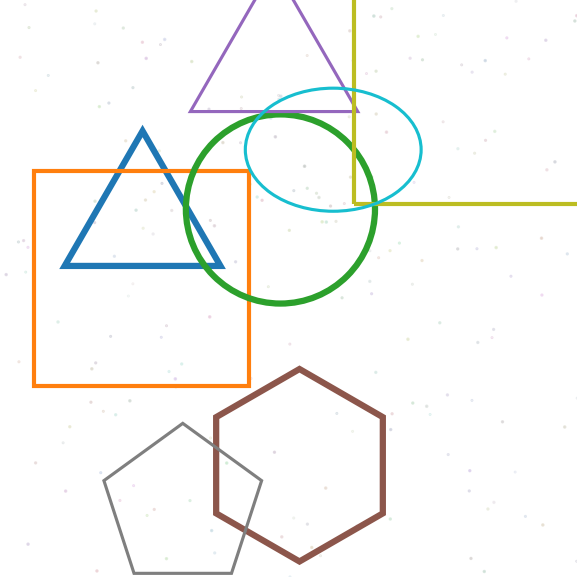[{"shape": "triangle", "thickness": 3, "radius": 0.78, "center": [0.247, 0.617]}, {"shape": "square", "thickness": 2, "radius": 0.93, "center": [0.245, 0.517]}, {"shape": "circle", "thickness": 3, "radius": 0.82, "center": [0.486, 0.637]}, {"shape": "triangle", "thickness": 1.5, "radius": 0.84, "center": [0.475, 0.89]}, {"shape": "hexagon", "thickness": 3, "radius": 0.83, "center": [0.519, 0.193]}, {"shape": "pentagon", "thickness": 1.5, "radius": 0.72, "center": [0.316, 0.122]}, {"shape": "square", "thickness": 2, "radius": 0.98, "center": [0.809, 0.841]}, {"shape": "oval", "thickness": 1.5, "radius": 0.76, "center": [0.577, 0.74]}]